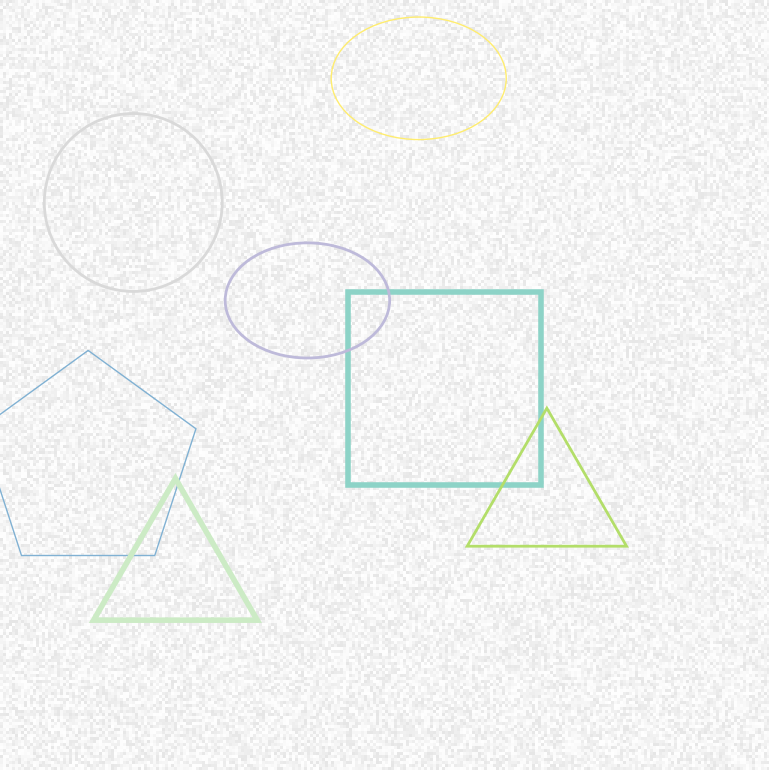[{"shape": "square", "thickness": 2, "radius": 0.63, "center": [0.577, 0.495]}, {"shape": "oval", "thickness": 1, "radius": 0.53, "center": [0.399, 0.61]}, {"shape": "pentagon", "thickness": 0.5, "radius": 0.74, "center": [0.114, 0.398]}, {"shape": "triangle", "thickness": 1, "radius": 0.6, "center": [0.71, 0.35]}, {"shape": "circle", "thickness": 1, "radius": 0.58, "center": [0.173, 0.737]}, {"shape": "triangle", "thickness": 2, "radius": 0.61, "center": [0.228, 0.256]}, {"shape": "oval", "thickness": 0.5, "radius": 0.57, "center": [0.544, 0.898]}]